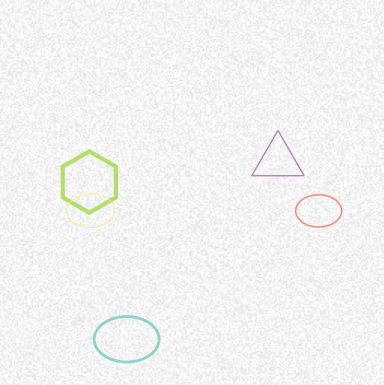[{"shape": "oval", "thickness": 2, "radius": 0.42, "center": [0.329, 0.119]}, {"shape": "oval", "thickness": 1, "radius": 0.3, "center": [0.828, 0.452]}, {"shape": "hexagon", "thickness": 3, "radius": 0.4, "center": [0.232, 0.527]}, {"shape": "triangle", "thickness": 1, "radius": 0.39, "center": [0.722, 0.583]}, {"shape": "oval", "thickness": 0.5, "radius": 0.31, "center": [0.236, 0.452]}]